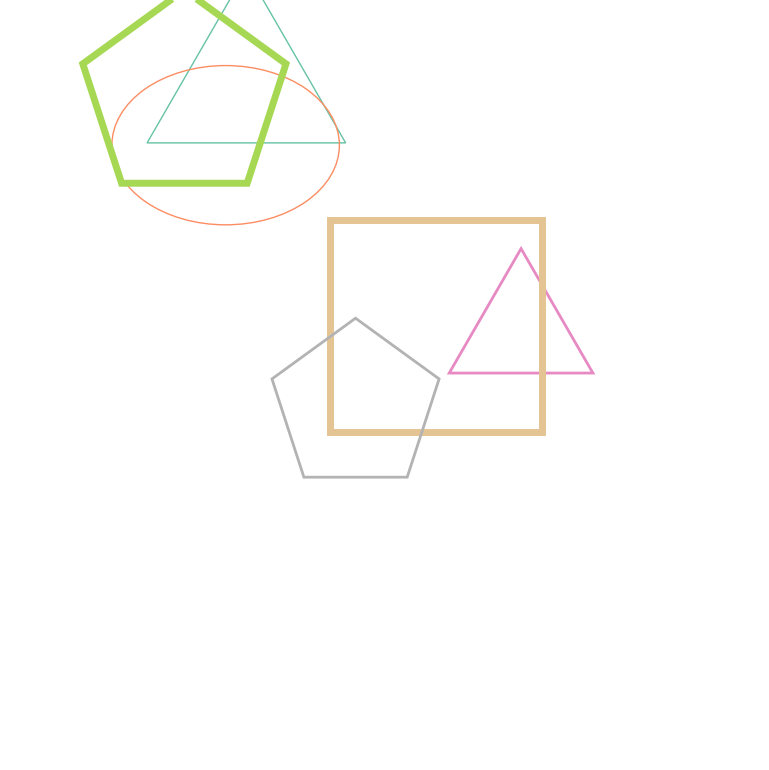[{"shape": "triangle", "thickness": 0.5, "radius": 0.74, "center": [0.32, 0.889]}, {"shape": "oval", "thickness": 0.5, "radius": 0.74, "center": [0.293, 0.811]}, {"shape": "triangle", "thickness": 1, "radius": 0.54, "center": [0.677, 0.569]}, {"shape": "pentagon", "thickness": 2.5, "radius": 0.69, "center": [0.239, 0.874]}, {"shape": "square", "thickness": 2.5, "radius": 0.69, "center": [0.566, 0.576]}, {"shape": "pentagon", "thickness": 1, "radius": 0.57, "center": [0.462, 0.473]}]